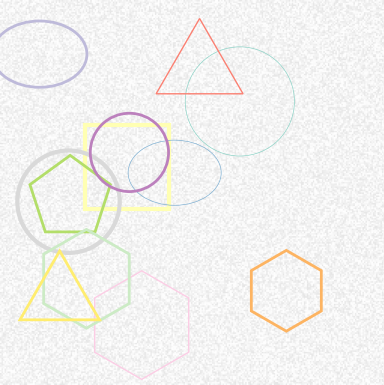[{"shape": "circle", "thickness": 0.5, "radius": 0.71, "center": [0.623, 0.737]}, {"shape": "square", "thickness": 3, "radius": 0.55, "center": [0.33, 0.567]}, {"shape": "oval", "thickness": 2, "radius": 0.62, "center": [0.103, 0.859]}, {"shape": "triangle", "thickness": 1, "radius": 0.65, "center": [0.518, 0.822]}, {"shape": "oval", "thickness": 0.5, "radius": 0.6, "center": [0.454, 0.551]}, {"shape": "hexagon", "thickness": 2, "radius": 0.52, "center": [0.744, 0.245]}, {"shape": "pentagon", "thickness": 2, "radius": 0.55, "center": [0.182, 0.487]}, {"shape": "hexagon", "thickness": 1, "radius": 0.7, "center": [0.368, 0.156]}, {"shape": "circle", "thickness": 3, "radius": 0.66, "center": [0.178, 0.476]}, {"shape": "circle", "thickness": 2, "radius": 0.51, "center": [0.336, 0.604]}, {"shape": "hexagon", "thickness": 2, "radius": 0.64, "center": [0.225, 0.276]}, {"shape": "triangle", "thickness": 2, "radius": 0.6, "center": [0.155, 0.229]}]